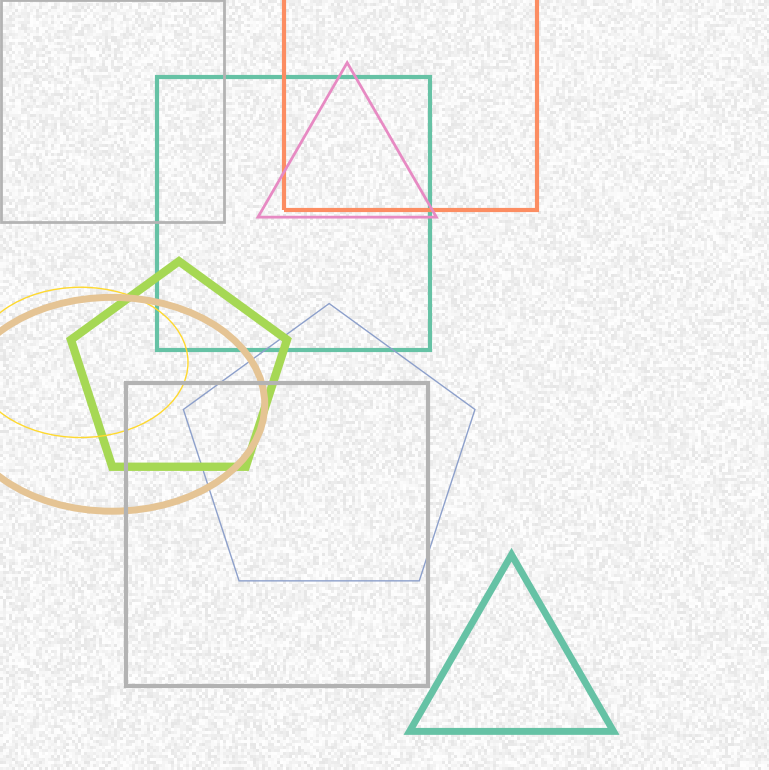[{"shape": "triangle", "thickness": 2.5, "radius": 0.76, "center": [0.664, 0.127]}, {"shape": "square", "thickness": 1.5, "radius": 0.89, "center": [0.381, 0.723]}, {"shape": "square", "thickness": 1.5, "radius": 0.82, "center": [0.533, 0.891]}, {"shape": "pentagon", "thickness": 0.5, "radius": 1.0, "center": [0.427, 0.407]}, {"shape": "triangle", "thickness": 1, "radius": 0.67, "center": [0.451, 0.785]}, {"shape": "pentagon", "thickness": 3, "radius": 0.74, "center": [0.232, 0.513]}, {"shape": "oval", "thickness": 0.5, "radius": 0.7, "center": [0.105, 0.529]}, {"shape": "oval", "thickness": 2.5, "radius": 0.99, "center": [0.145, 0.475]}, {"shape": "square", "thickness": 1.5, "radius": 0.98, "center": [0.36, 0.306]}, {"shape": "square", "thickness": 1, "radius": 0.72, "center": [0.146, 0.856]}]